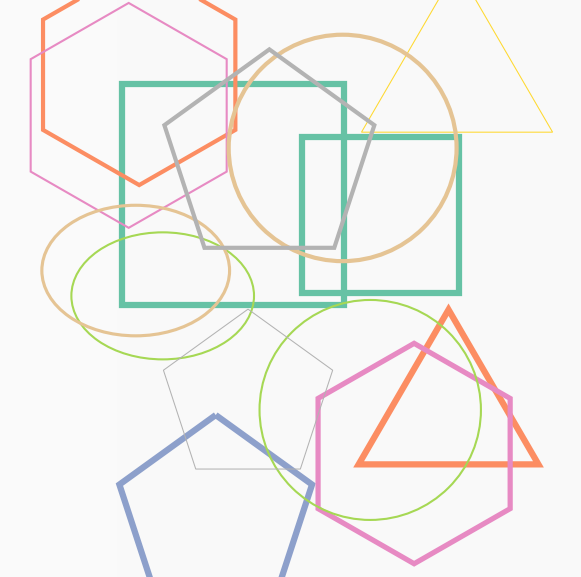[{"shape": "square", "thickness": 3, "radius": 0.68, "center": [0.655, 0.627]}, {"shape": "square", "thickness": 3, "radius": 0.96, "center": [0.401, 0.662]}, {"shape": "triangle", "thickness": 3, "radius": 0.89, "center": [0.772, 0.284]}, {"shape": "hexagon", "thickness": 2, "radius": 0.96, "center": [0.239, 0.87]}, {"shape": "pentagon", "thickness": 3, "radius": 0.87, "center": [0.371, 0.106]}, {"shape": "hexagon", "thickness": 1, "radius": 0.97, "center": [0.221, 0.799]}, {"shape": "hexagon", "thickness": 2.5, "radius": 0.95, "center": [0.712, 0.214]}, {"shape": "oval", "thickness": 1, "radius": 0.79, "center": [0.28, 0.487]}, {"shape": "circle", "thickness": 1, "radius": 0.95, "center": [0.637, 0.289]}, {"shape": "triangle", "thickness": 0.5, "radius": 0.95, "center": [0.786, 0.865]}, {"shape": "circle", "thickness": 2, "radius": 0.98, "center": [0.589, 0.743]}, {"shape": "oval", "thickness": 1.5, "radius": 0.81, "center": [0.233, 0.531]}, {"shape": "pentagon", "thickness": 2, "radius": 0.95, "center": [0.463, 0.724]}, {"shape": "pentagon", "thickness": 0.5, "radius": 0.77, "center": [0.427, 0.311]}]